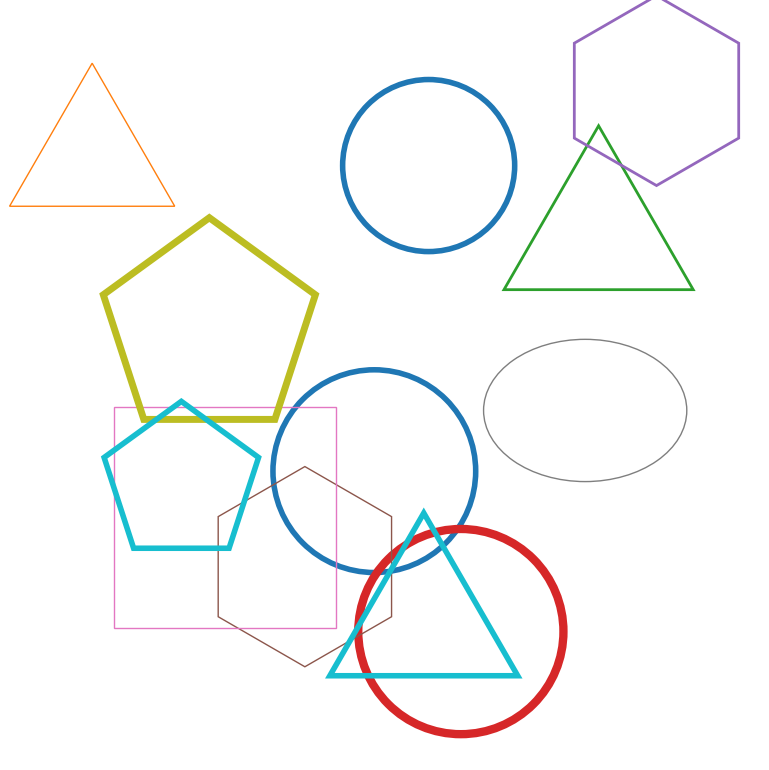[{"shape": "circle", "thickness": 2, "radius": 0.56, "center": [0.557, 0.785]}, {"shape": "circle", "thickness": 2, "radius": 0.66, "center": [0.486, 0.388]}, {"shape": "triangle", "thickness": 0.5, "radius": 0.62, "center": [0.12, 0.794]}, {"shape": "triangle", "thickness": 1, "radius": 0.71, "center": [0.777, 0.695]}, {"shape": "circle", "thickness": 3, "radius": 0.67, "center": [0.599, 0.18]}, {"shape": "hexagon", "thickness": 1, "radius": 0.62, "center": [0.853, 0.882]}, {"shape": "hexagon", "thickness": 0.5, "radius": 0.65, "center": [0.396, 0.264]}, {"shape": "square", "thickness": 0.5, "radius": 0.72, "center": [0.292, 0.328]}, {"shape": "oval", "thickness": 0.5, "radius": 0.66, "center": [0.76, 0.467]}, {"shape": "pentagon", "thickness": 2.5, "radius": 0.72, "center": [0.272, 0.572]}, {"shape": "pentagon", "thickness": 2, "radius": 0.53, "center": [0.236, 0.373]}, {"shape": "triangle", "thickness": 2, "radius": 0.7, "center": [0.55, 0.193]}]